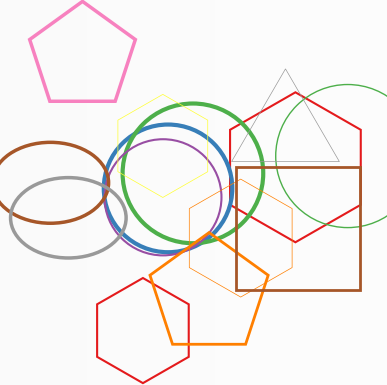[{"shape": "hexagon", "thickness": 1.5, "radius": 0.68, "center": [0.369, 0.141]}, {"shape": "hexagon", "thickness": 1.5, "radius": 0.97, "center": [0.762, 0.565]}, {"shape": "circle", "thickness": 3, "radius": 0.83, "center": [0.434, 0.511]}, {"shape": "circle", "thickness": 1, "radius": 0.93, "center": [0.897, 0.595]}, {"shape": "circle", "thickness": 3, "radius": 0.91, "center": [0.498, 0.55]}, {"shape": "circle", "thickness": 1.5, "radius": 0.75, "center": [0.421, 0.488]}, {"shape": "hexagon", "thickness": 0.5, "radius": 0.77, "center": [0.621, 0.382]}, {"shape": "pentagon", "thickness": 2, "radius": 0.8, "center": [0.54, 0.236]}, {"shape": "hexagon", "thickness": 0.5, "radius": 0.67, "center": [0.42, 0.621]}, {"shape": "square", "thickness": 2, "radius": 0.8, "center": [0.77, 0.406]}, {"shape": "oval", "thickness": 2.5, "radius": 0.75, "center": [0.13, 0.525]}, {"shape": "pentagon", "thickness": 2.5, "radius": 0.72, "center": [0.213, 0.853]}, {"shape": "triangle", "thickness": 0.5, "radius": 0.8, "center": [0.737, 0.661]}, {"shape": "oval", "thickness": 2.5, "radius": 0.75, "center": [0.176, 0.434]}]